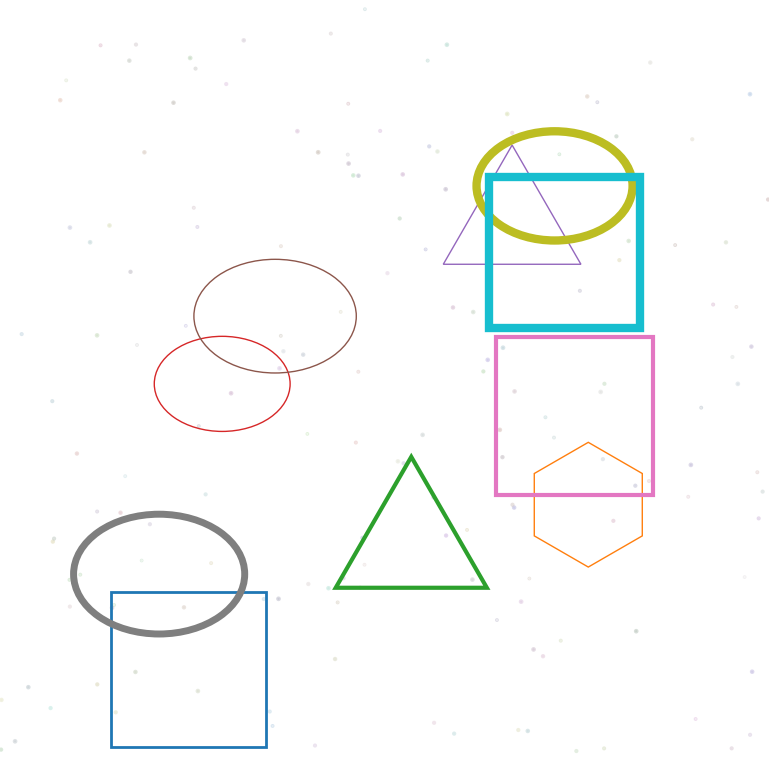[{"shape": "square", "thickness": 1, "radius": 0.5, "center": [0.245, 0.13]}, {"shape": "hexagon", "thickness": 0.5, "radius": 0.4, "center": [0.764, 0.345]}, {"shape": "triangle", "thickness": 1.5, "radius": 0.57, "center": [0.534, 0.293]}, {"shape": "oval", "thickness": 0.5, "radius": 0.44, "center": [0.289, 0.501]}, {"shape": "triangle", "thickness": 0.5, "radius": 0.52, "center": [0.665, 0.708]}, {"shape": "oval", "thickness": 0.5, "radius": 0.53, "center": [0.357, 0.589]}, {"shape": "square", "thickness": 1.5, "radius": 0.51, "center": [0.746, 0.46]}, {"shape": "oval", "thickness": 2.5, "radius": 0.56, "center": [0.207, 0.254]}, {"shape": "oval", "thickness": 3, "radius": 0.51, "center": [0.72, 0.759]}, {"shape": "square", "thickness": 3, "radius": 0.49, "center": [0.733, 0.672]}]